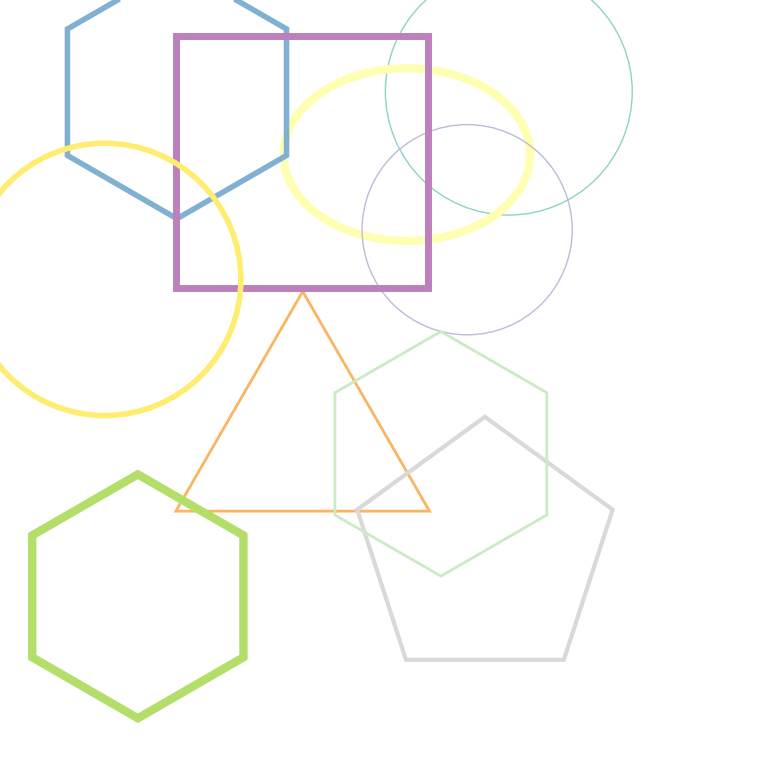[{"shape": "circle", "thickness": 0.5, "radius": 0.8, "center": [0.661, 0.881]}, {"shape": "oval", "thickness": 3, "radius": 0.8, "center": [0.528, 0.799]}, {"shape": "circle", "thickness": 0.5, "radius": 0.68, "center": [0.607, 0.702]}, {"shape": "hexagon", "thickness": 2, "radius": 0.82, "center": [0.23, 0.88]}, {"shape": "triangle", "thickness": 1, "radius": 0.95, "center": [0.393, 0.431]}, {"shape": "hexagon", "thickness": 3, "radius": 0.79, "center": [0.179, 0.226]}, {"shape": "pentagon", "thickness": 1.5, "radius": 0.87, "center": [0.63, 0.284]}, {"shape": "square", "thickness": 2.5, "radius": 0.82, "center": [0.392, 0.789]}, {"shape": "hexagon", "thickness": 1, "radius": 0.79, "center": [0.573, 0.411]}, {"shape": "circle", "thickness": 2, "radius": 0.88, "center": [0.136, 0.637]}]